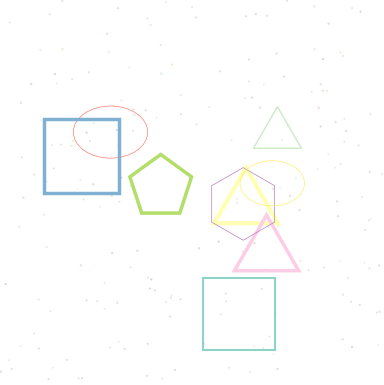[{"shape": "square", "thickness": 1.5, "radius": 0.47, "center": [0.621, 0.185]}, {"shape": "triangle", "thickness": 3, "radius": 0.48, "center": [0.639, 0.468]}, {"shape": "oval", "thickness": 0.5, "radius": 0.48, "center": [0.287, 0.657]}, {"shape": "square", "thickness": 2.5, "radius": 0.49, "center": [0.211, 0.595]}, {"shape": "pentagon", "thickness": 2.5, "radius": 0.42, "center": [0.417, 0.515]}, {"shape": "triangle", "thickness": 2.5, "radius": 0.48, "center": [0.692, 0.345]}, {"shape": "hexagon", "thickness": 0.5, "radius": 0.47, "center": [0.632, 0.47]}, {"shape": "triangle", "thickness": 1, "radius": 0.36, "center": [0.721, 0.651]}, {"shape": "oval", "thickness": 0.5, "radius": 0.42, "center": [0.707, 0.524]}]